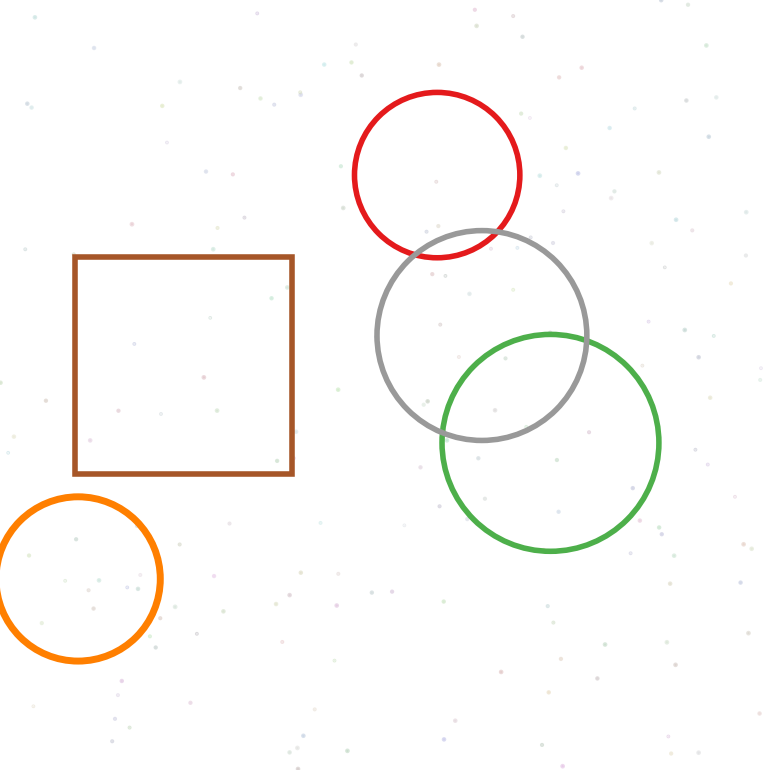[{"shape": "circle", "thickness": 2, "radius": 0.54, "center": [0.568, 0.773]}, {"shape": "circle", "thickness": 2, "radius": 0.7, "center": [0.715, 0.425]}, {"shape": "circle", "thickness": 2.5, "radius": 0.53, "center": [0.101, 0.248]}, {"shape": "square", "thickness": 2, "radius": 0.71, "center": [0.239, 0.525]}, {"shape": "circle", "thickness": 2, "radius": 0.68, "center": [0.626, 0.564]}]